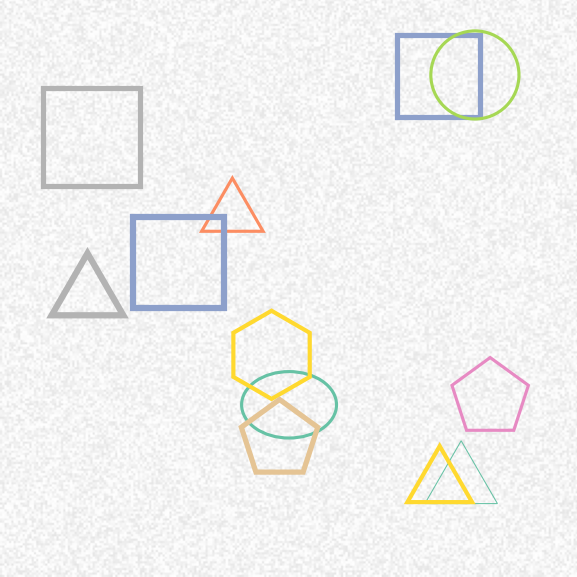[{"shape": "oval", "thickness": 1.5, "radius": 0.41, "center": [0.501, 0.298]}, {"shape": "triangle", "thickness": 0.5, "radius": 0.36, "center": [0.799, 0.163]}, {"shape": "triangle", "thickness": 1.5, "radius": 0.31, "center": [0.402, 0.629]}, {"shape": "square", "thickness": 2.5, "radius": 0.36, "center": [0.759, 0.867]}, {"shape": "square", "thickness": 3, "radius": 0.39, "center": [0.309, 0.545]}, {"shape": "pentagon", "thickness": 1.5, "radius": 0.35, "center": [0.849, 0.31]}, {"shape": "circle", "thickness": 1.5, "radius": 0.38, "center": [0.822, 0.869]}, {"shape": "hexagon", "thickness": 2, "radius": 0.38, "center": [0.47, 0.385]}, {"shape": "triangle", "thickness": 2, "radius": 0.32, "center": [0.761, 0.162]}, {"shape": "pentagon", "thickness": 2.5, "radius": 0.35, "center": [0.484, 0.238]}, {"shape": "triangle", "thickness": 3, "radius": 0.36, "center": [0.151, 0.489]}, {"shape": "square", "thickness": 2.5, "radius": 0.42, "center": [0.158, 0.762]}]